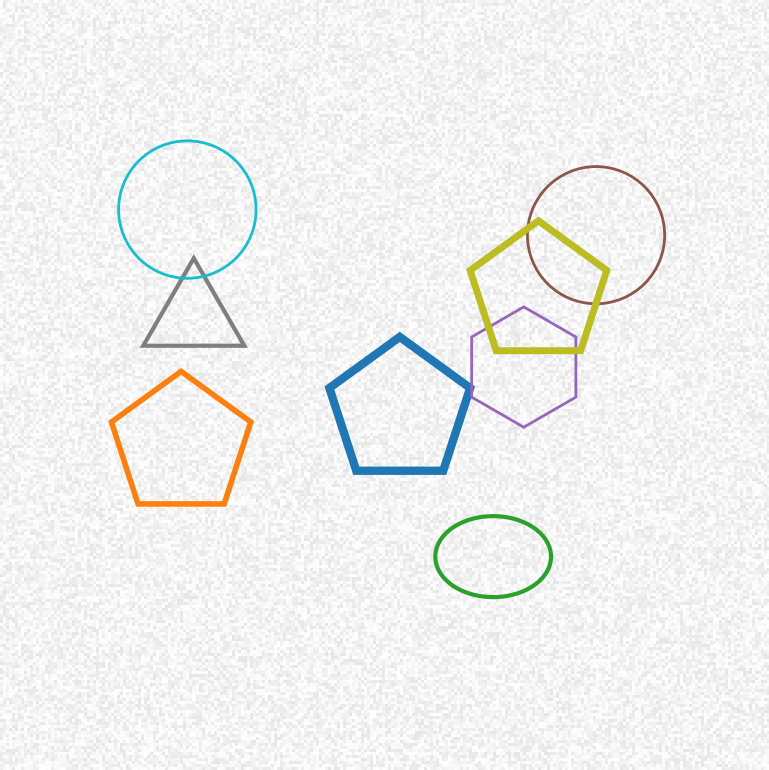[{"shape": "pentagon", "thickness": 3, "radius": 0.48, "center": [0.519, 0.466]}, {"shape": "pentagon", "thickness": 2, "radius": 0.48, "center": [0.235, 0.422]}, {"shape": "oval", "thickness": 1.5, "radius": 0.38, "center": [0.64, 0.277]}, {"shape": "hexagon", "thickness": 1, "radius": 0.39, "center": [0.68, 0.523]}, {"shape": "circle", "thickness": 1, "radius": 0.45, "center": [0.774, 0.695]}, {"shape": "triangle", "thickness": 1.5, "radius": 0.38, "center": [0.252, 0.589]}, {"shape": "pentagon", "thickness": 2.5, "radius": 0.47, "center": [0.699, 0.62]}, {"shape": "circle", "thickness": 1, "radius": 0.45, "center": [0.243, 0.728]}]